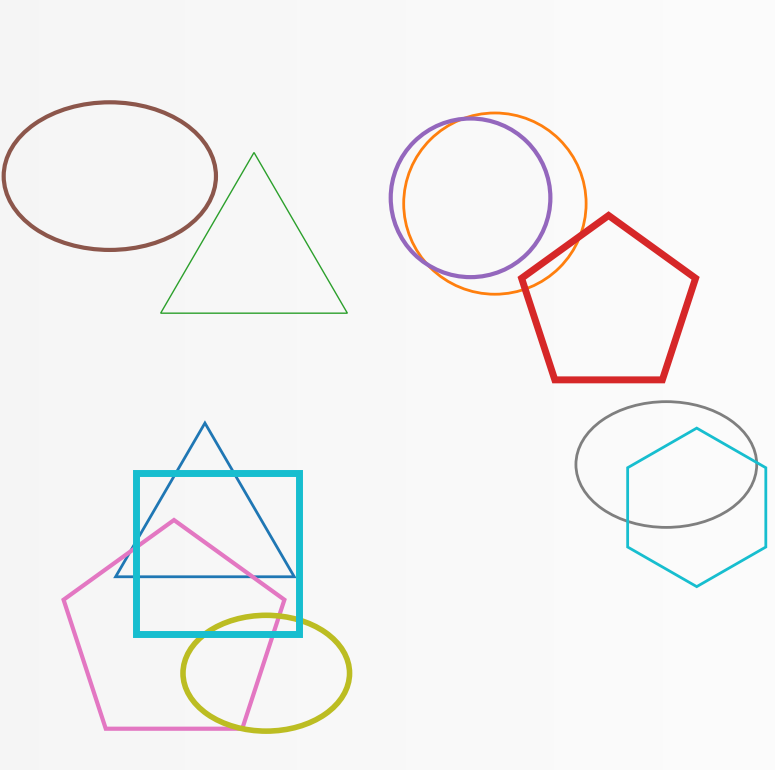[{"shape": "triangle", "thickness": 1, "radius": 0.67, "center": [0.264, 0.317]}, {"shape": "circle", "thickness": 1, "radius": 0.59, "center": [0.639, 0.736]}, {"shape": "triangle", "thickness": 0.5, "radius": 0.7, "center": [0.328, 0.663]}, {"shape": "pentagon", "thickness": 2.5, "radius": 0.59, "center": [0.785, 0.602]}, {"shape": "circle", "thickness": 1.5, "radius": 0.51, "center": [0.607, 0.743]}, {"shape": "oval", "thickness": 1.5, "radius": 0.68, "center": [0.142, 0.771]}, {"shape": "pentagon", "thickness": 1.5, "radius": 0.75, "center": [0.225, 0.175]}, {"shape": "oval", "thickness": 1, "radius": 0.58, "center": [0.86, 0.397]}, {"shape": "oval", "thickness": 2, "radius": 0.54, "center": [0.344, 0.126]}, {"shape": "hexagon", "thickness": 1, "radius": 0.51, "center": [0.899, 0.341]}, {"shape": "square", "thickness": 2.5, "radius": 0.52, "center": [0.281, 0.281]}]